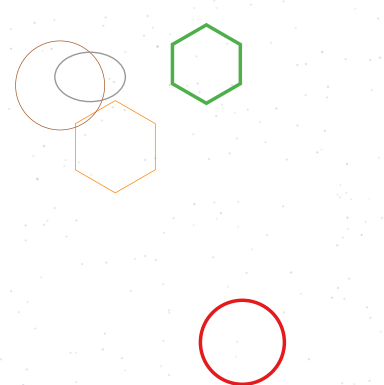[{"shape": "circle", "thickness": 2.5, "radius": 0.55, "center": [0.63, 0.111]}, {"shape": "hexagon", "thickness": 2.5, "radius": 0.51, "center": [0.536, 0.834]}, {"shape": "hexagon", "thickness": 0.5, "radius": 0.6, "center": [0.3, 0.619]}, {"shape": "circle", "thickness": 0.5, "radius": 0.58, "center": [0.156, 0.778]}, {"shape": "oval", "thickness": 1, "radius": 0.46, "center": [0.234, 0.8]}]